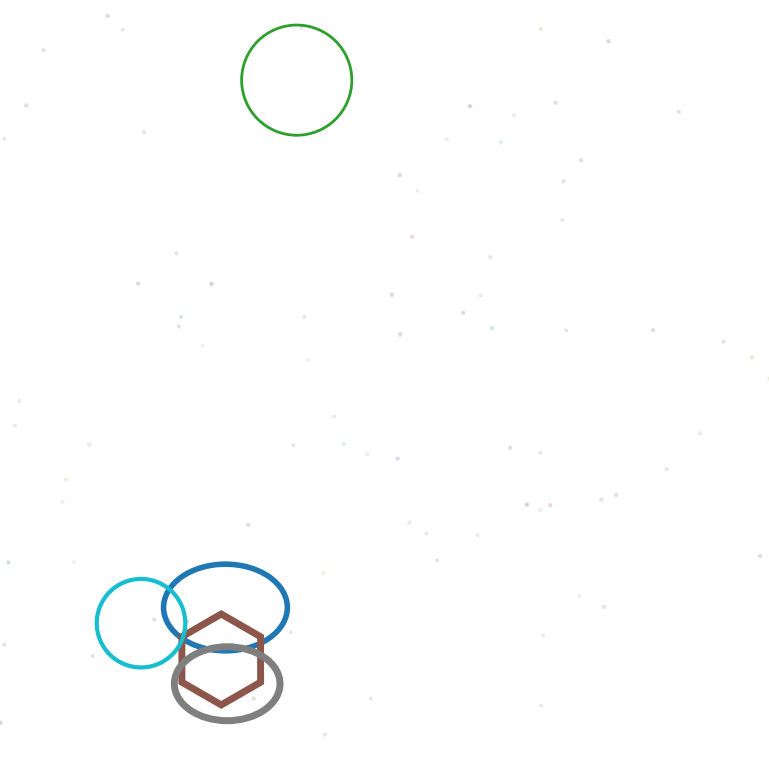[{"shape": "oval", "thickness": 2, "radius": 0.4, "center": [0.293, 0.211]}, {"shape": "circle", "thickness": 1, "radius": 0.36, "center": [0.385, 0.896]}, {"shape": "hexagon", "thickness": 2.5, "radius": 0.3, "center": [0.287, 0.144]}, {"shape": "oval", "thickness": 2.5, "radius": 0.34, "center": [0.295, 0.112]}, {"shape": "circle", "thickness": 1.5, "radius": 0.29, "center": [0.183, 0.191]}]